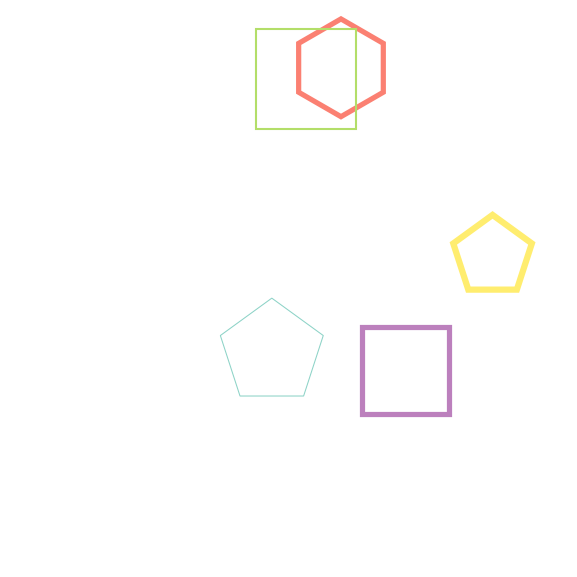[{"shape": "pentagon", "thickness": 0.5, "radius": 0.47, "center": [0.471, 0.389]}, {"shape": "hexagon", "thickness": 2.5, "radius": 0.42, "center": [0.59, 0.882]}, {"shape": "square", "thickness": 1, "radius": 0.43, "center": [0.53, 0.862]}, {"shape": "square", "thickness": 2.5, "radius": 0.38, "center": [0.703, 0.357]}, {"shape": "pentagon", "thickness": 3, "radius": 0.36, "center": [0.853, 0.555]}]